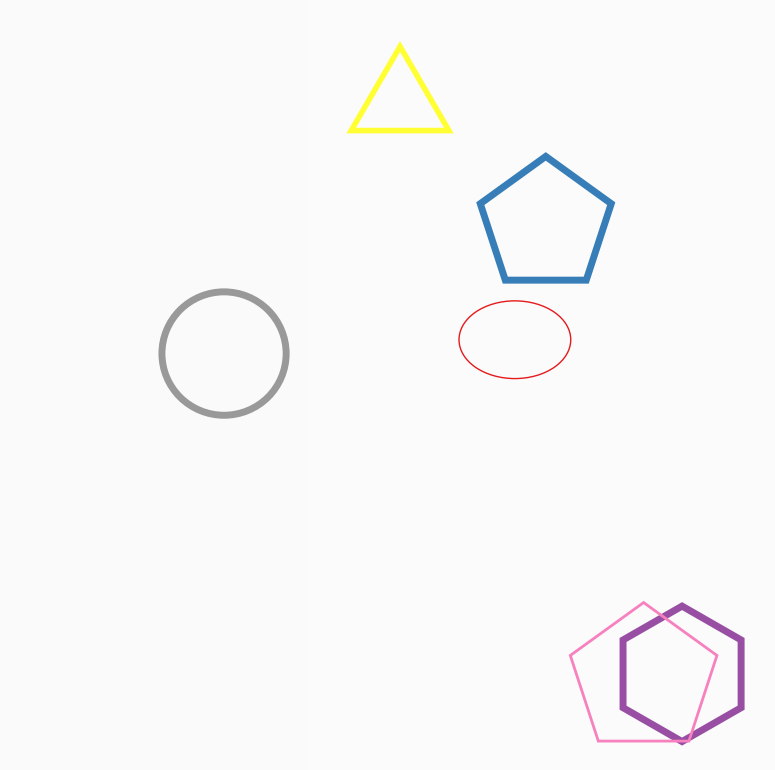[{"shape": "oval", "thickness": 0.5, "radius": 0.36, "center": [0.664, 0.559]}, {"shape": "pentagon", "thickness": 2.5, "radius": 0.44, "center": [0.704, 0.708]}, {"shape": "hexagon", "thickness": 2.5, "radius": 0.44, "center": [0.88, 0.125]}, {"shape": "triangle", "thickness": 2, "radius": 0.36, "center": [0.516, 0.867]}, {"shape": "pentagon", "thickness": 1, "radius": 0.5, "center": [0.83, 0.118]}, {"shape": "circle", "thickness": 2.5, "radius": 0.4, "center": [0.289, 0.541]}]